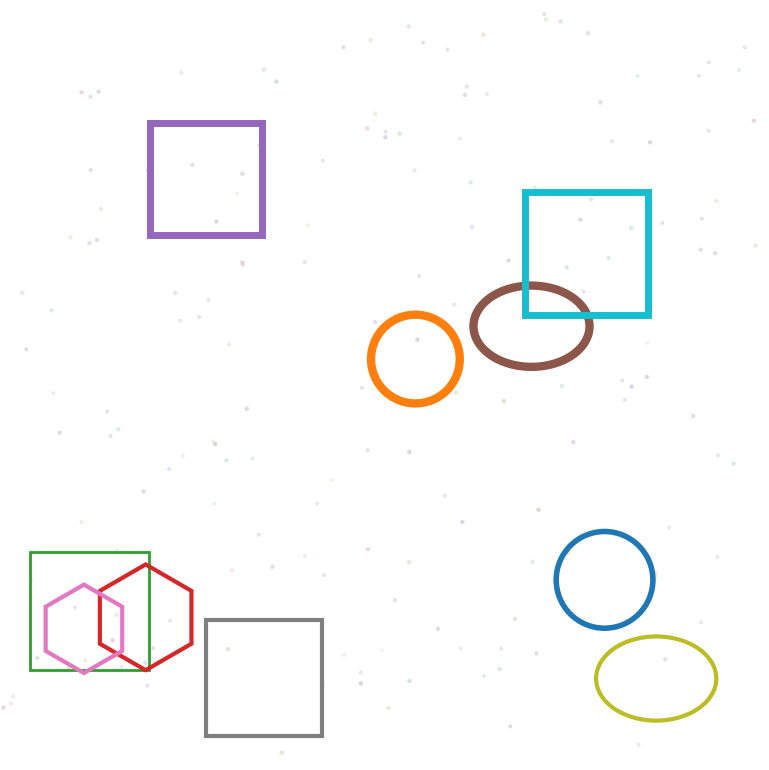[{"shape": "circle", "thickness": 2, "radius": 0.31, "center": [0.785, 0.247]}, {"shape": "circle", "thickness": 3, "radius": 0.29, "center": [0.539, 0.534]}, {"shape": "square", "thickness": 1, "radius": 0.38, "center": [0.116, 0.207]}, {"shape": "hexagon", "thickness": 1.5, "radius": 0.34, "center": [0.189, 0.198]}, {"shape": "square", "thickness": 2.5, "radius": 0.36, "center": [0.267, 0.768]}, {"shape": "oval", "thickness": 3, "radius": 0.38, "center": [0.69, 0.576]}, {"shape": "hexagon", "thickness": 1.5, "radius": 0.29, "center": [0.109, 0.183]}, {"shape": "square", "thickness": 1.5, "radius": 0.38, "center": [0.343, 0.119]}, {"shape": "oval", "thickness": 1.5, "radius": 0.39, "center": [0.852, 0.119]}, {"shape": "square", "thickness": 2.5, "radius": 0.4, "center": [0.762, 0.671]}]